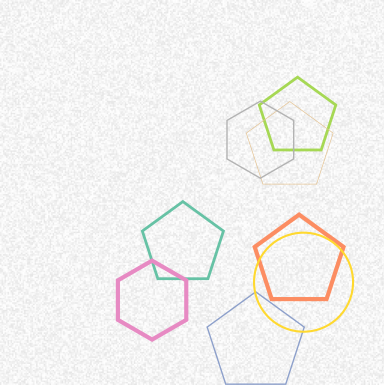[{"shape": "pentagon", "thickness": 2, "radius": 0.55, "center": [0.475, 0.366]}, {"shape": "pentagon", "thickness": 3, "radius": 0.61, "center": [0.777, 0.321]}, {"shape": "pentagon", "thickness": 1, "radius": 0.66, "center": [0.664, 0.109]}, {"shape": "hexagon", "thickness": 3, "radius": 0.51, "center": [0.395, 0.221]}, {"shape": "pentagon", "thickness": 2, "radius": 0.52, "center": [0.773, 0.695]}, {"shape": "circle", "thickness": 1.5, "radius": 0.64, "center": [0.788, 0.267]}, {"shape": "pentagon", "thickness": 0.5, "radius": 0.59, "center": [0.753, 0.618]}, {"shape": "hexagon", "thickness": 1, "radius": 0.5, "center": [0.676, 0.637]}]